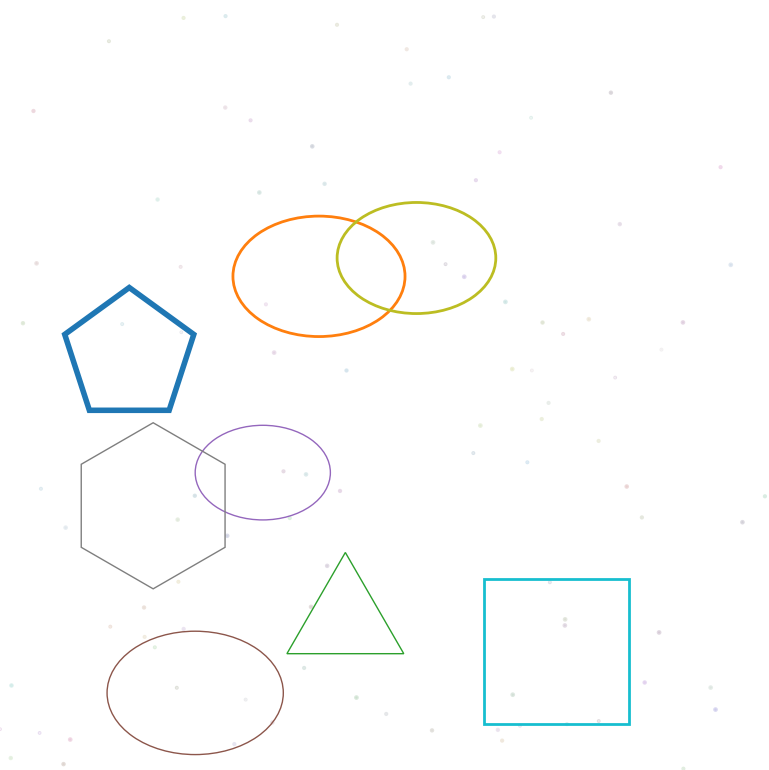[{"shape": "pentagon", "thickness": 2, "radius": 0.44, "center": [0.168, 0.538]}, {"shape": "oval", "thickness": 1, "radius": 0.56, "center": [0.414, 0.641]}, {"shape": "triangle", "thickness": 0.5, "radius": 0.44, "center": [0.448, 0.195]}, {"shape": "oval", "thickness": 0.5, "radius": 0.44, "center": [0.341, 0.386]}, {"shape": "oval", "thickness": 0.5, "radius": 0.57, "center": [0.253, 0.1]}, {"shape": "hexagon", "thickness": 0.5, "radius": 0.54, "center": [0.199, 0.343]}, {"shape": "oval", "thickness": 1, "radius": 0.52, "center": [0.541, 0.665]}, {"shape": "square", "thickness": 1, "radius": 0.47, "center": [0.722, 0.154]}]